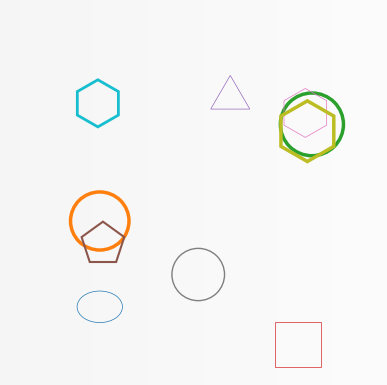[{"shape": "oval", "thickness": 0.5, "radius": 0.29, "center": [0.257, 0.203]}, {"shape": "circle", "thickness": 2.5, "radius": 0.38, "center": [0.257, 0.426]}, {"shape": "circle", "thickness": 2.5, "radius": 0.41, "center": [0.805, 0.677]}, {"shape": "square", "thickness": 0.5, "radius": 0.3, "center": [0.77, 0.105]}, {"shape": "triangle", "thickness": 0.5, "radius": 0.29, "center": [0.594, 0.746]}, {"shape": "pentagon", "thickness": 1.5, "radius": 0.29, "center": [0.266, 0.366]}, {"shape": "hexagon", "thickness": 0.5, "radius": 0.32, "center": [0.788, 0.707]}, {"shape": "circle", "thickness": 1, "radius": 0.34, "center": [0.512, 0.287]}, {"shape": "hexagon", "thickness": 2.5, "radius": 0.39, "center": [0.793, 0.659]}, {"shape": "hexagon", "thickness": 2, "radius": 0.31, "center": [0.253, 0.732]}]